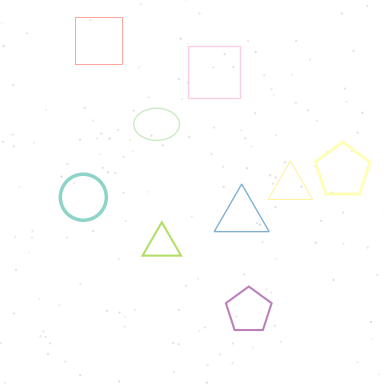[{"shape": "circle", "thickness": 2.5, "radius": 0.3, "center": [0.216, 0.488]}, {"shape": "pentagon", "thickness": 2, "radius": 0.37, "center": [0.89, 0.556]}, {"shape": "square", "thickness": 0.5, "radius": 0.31, "center": [0.257, 0.896]}, {"shape": "triangle", "thickness": 1, "radius": 0.41, "center": [0.628, 0.44]}, {"shape": "triangle", "thickness": 1.5, "radius": 0.29, "center": [0.42, 0.365]}, {"shape": "square", "thickness": 1, "radius": 0.34, "center": [0.556, 0.814]}, {"shape": "pentagon", "thickness": 1.5, "radius": 0.31, "center": [0.646, 0.193]}, {"shape": "oval", "thickness": 1, "radius": 0.3, "center": [0.407, 0.677]}, {"shape": "triangle", "thickness": 0.5, "radius": 0.33, "center": [0.754, 0.515]}]